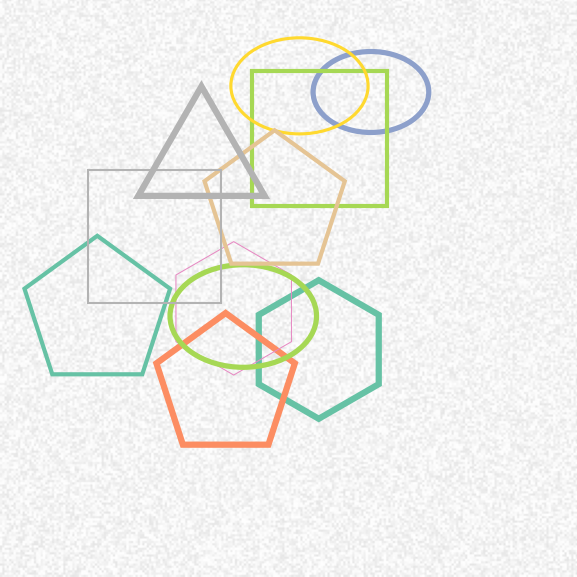[{"shape": "hexagon", "thickness": 3, "radius": 0.6, "center": [0.552, 0.394]}, {"shape": "pentagon", "thickness": 2, "radius": 0.66, "center": [0.168, 0.458]}, {"shape": "pentagon", "thickness": 3, "radius": 0.63, "center": [0.391, 0.331]}, {"shape": "oval", "thickness": 2.5, "radius": 0.5, "center": [0.642, 0.84]}, {"shape": "hexagon", "thickness": 0.5, "radius": 0.58, "center": [0.405, 0.465]}, {"shape": "square", "thickness": 2, "radius": 0.58, "center": [0.553, 0.76]}, {"shape": "oval", "thickness": 2.5, "radius": 0.63, "center": [0.421, 0.452]}, {"shape": "oval", "thickness": 1.5, "radius": 0.59, "center": [0.519, 0.85]}, {"shape": "pentagon", "thickness": 2, "radius": 0.64, "center": [0.476, 0.646]}, {"shape": "triangle", "thickness": 3, "radius": 0.63, "center": [0.349, 0.723]}, {"shape": "square", "thickness": 1, "radius": 0.58, "center": [0.268, 0.589]}]